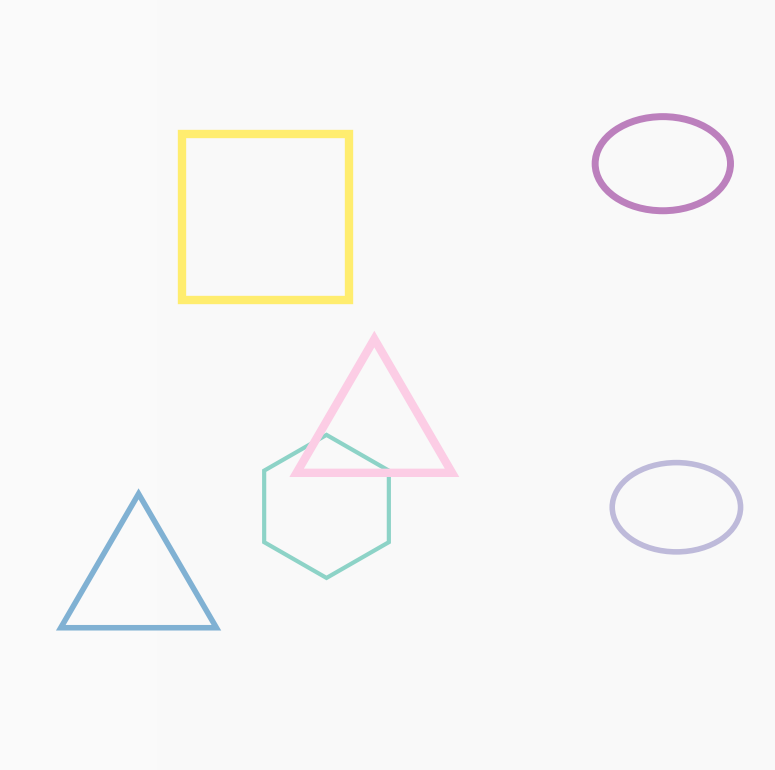[{"shape": "hexagon", "thickness": 1.5, "radius": 0.46, "center": [0.421, 0.342]}, {"shape": "oval", "thickness": 2, "radius": 0.41, "center": [0.873, 0.341]}, {"shape": "triangle", "thickness": 2, "radius": 0.58, "center": [0.179, 0.243]}, {"shape": "triangle", "thickness": 3, "radius": 0.58, "center": [0.483, 0.444]}, {"shape": "oval", "thickness": 2.5, "radius": 0.44, "center": [0.855, 0.787]}, {"shape": "square", "thickness": 3, "radius": 0.54, "center": [0.342, 0.718]}]